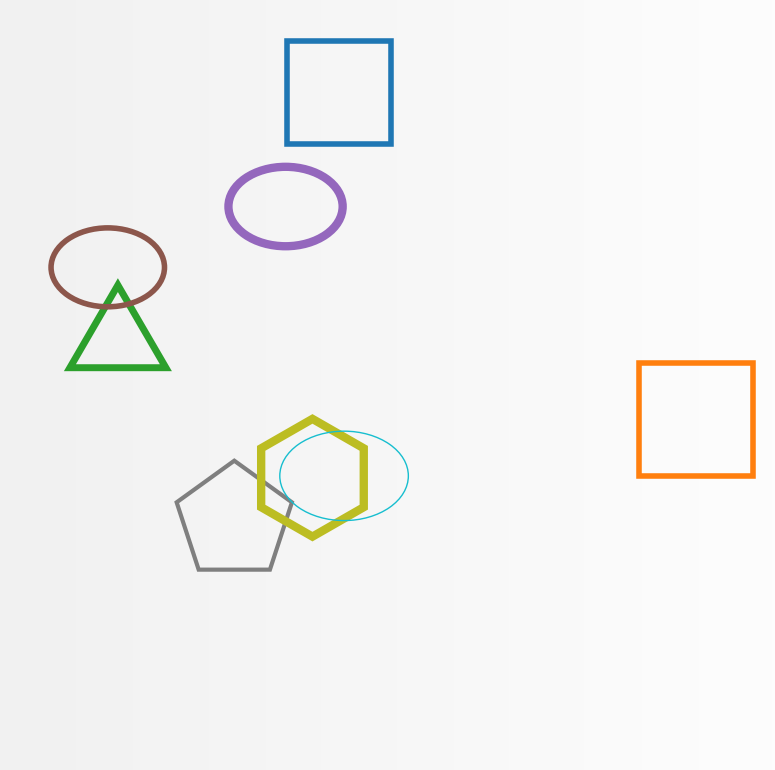[{"shape": "square", "thickness": 2, "radius": 0.33, "center": [0.437, 0.88]}, {"shape": "square", "thickness": 2, "radius": 0.37, "center": [0.898, 0.456]}, {"shape": "triangle", "thickness": 2.5, "radius": 0.36, "center": [0.152, 0.558]}, {"shape": "oval", "thickness": 3, "radius": 0.37, "center": [0.368, 0.732]}, {"shape": "oval", "thickness": 2, "radius": 0.37, "center": [0.139, 0.653]}, {"shape": "pentagon", "thickness": 1.5, "radius": 0.39, "center": [0.302, 0.323]}, {"shape": "hexagon", "thickness": 3, "radius": 0.38, "center": [0.403, 0.38]}, {"shape": "oval", "thickness": 0.5, "radius": 0.41, "center": [0.444, 0.382]}]